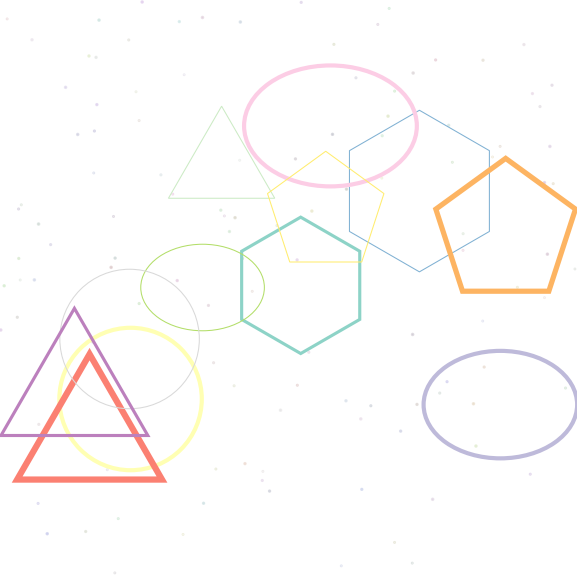[{"shape": "hexagon", "thickness": 1.5, "radius": 0.59, "center": [0.521, 0.505]}, {"shape": "circle", "thickness": 2, "radius": 0.62, "center": [0.226, 0.308]}, {"shape": "oval", "thickness": 2, "radius": 0.66, "center": [0.866, 0.299]}, {"shape": "triangle", "thickness": 3, "radius": 0.72, "center": [0.155, 0.241]}, {"shape": "hexagon", "thickness": 0.5, "radius": 0.7, "center": [0.726, 0.668]}, {"shape": "pentagon", "thickness": 2.5, "radius": 0.64, "center": [0.876, 0.598]}, {"shape": "oval", "thickness": 0.5, "radius": 0.54, "center": [0.351, 0.501]}, {"shape": "oval", "thickness": 2, "radius": 0.75, "center": [0.572, 0.781]}, {"shape": "circle", "thickness": 0.5, "radius": 0.6, "center": [0.224, 0.412]}, {"shape": "triangle", "thickness": 1.5, "radius": 0.73, "center": [0.129, 0.318]}, {"shape": "triangle", "thickness": 0.5, "radius": 0.53, "center": [0.384, 0.709]}, {"shape": "pentagon", "thickness": 0.5, "radius": 0.53, "center": [0.564, 0.631]}]